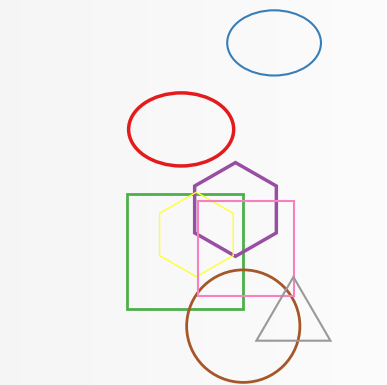[{"shape": "oval", "thickness": 2.5, "radius": 0.68, "center": [0.467, 0.664]}, {"shape": "oval", "thickness": 1.5, "radius": 0.6, "center": [0.707, 0.889]}, {"shape": "square", "thickness": 2, "radius": 0.75, "center": [0.476, 0.347]}, {"shape": "hexagon", "thickness": 2.5, "radius": 0.61, "center": [0.608, 0.456]}, {"shape": "hexagon", "thickness": 1, "radius": 0.55, "center": [0.507, 0.391]}, {"shape": "circle", "thickness": 2, "radius": 0.73, "center": [0.628, 0.153]}, {"shape": "square", "thickness": 1.5, "radius": 0.62, "center": [0.634, 0.354]}, {"shape": "triangle", "thickness": 1.5, "radius": 0.55, "center": [0.757, 0.17]}]